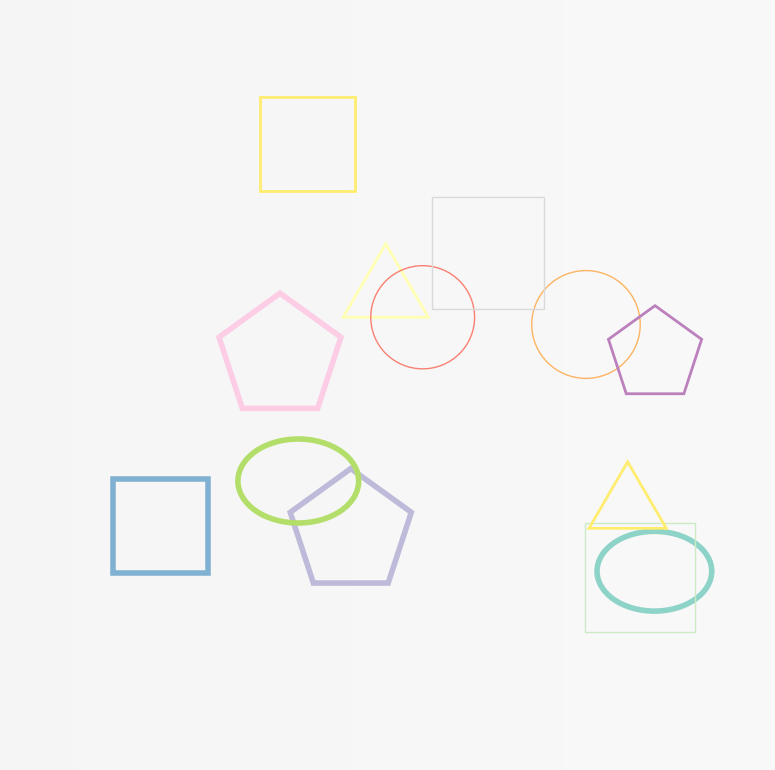[{"shape": "oval", "thickness": 2, "radius": 0.37, "center": [0.844, 0.258]}, {"shape": "triangle", "thickness": 1, "radius": 0.32, "center": [0.498, 0.62]}, {"shape": "pentagon", "thickness": 2, "radius": 0.41, "center": [0.453, 0.309]}, {"shape": "circle", "thickness": 0.5, "radius": 0.33, "center": [0.545, 0.588]}, {"shape": "square", "thickness": 2, "radius": 0.31, "center": [0.207, 0.317]}, {"shape": "circle", "thickness": 0.5, "radius": 0.35, "center": [0.756, 0.579]}, {"shape": "oval", "thickness": 2, "radius": 0.39, "center": [0.385, 0.375]}, {"shape": "pentagon", "thickness": 2, "radius": 0.41, "center": [0.361, 0.537]}, {"shape": "square", "thickness": 0.5, "radius": 0.36, "center": [0.629, 0.672]}, {"shape": "pentagon", "thickness": 1, "radius": 0.32, "center": [0.845, 0.54]}, {"shape": "square", "thickness": 0.5, "radius": 0.36, "center": [0.826, 0.25]}, {"shape": "square", "thickness": 1, "radius": 0.31, "center": [0.397, 0.813]}, {"shape": "triangle", "thickness": 1, "radius": 0.29, "center": [0.81, 0.343]}]